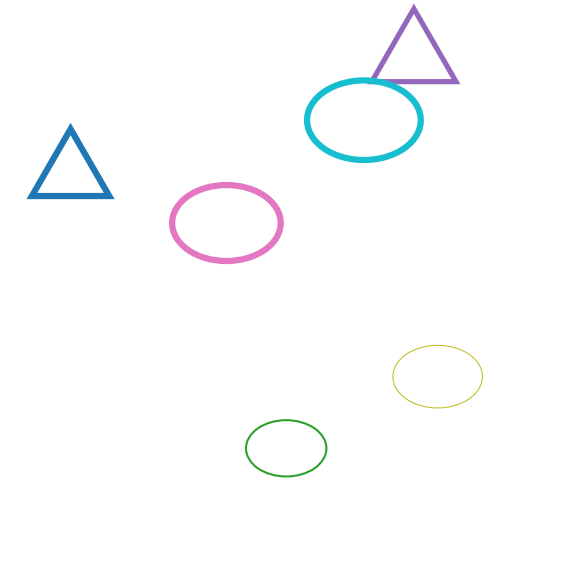[{"shape": "triangle", "thickness": 3, "radius": 0.39, "center": [0.122, 0.698]}, {"shape": "oval", "thickness": 1, "radius": 0.35, "center": [0.496, 0.223]}, {"shape": "triangle", "thickness": 2.5, "radius": 0.42, "center": [0.717, 0.9]}, {"shape": "oval", "thickness": 3, "radius": 0.47, "center": [0.392, 0.613]}, {"shape": "oval", "thickness": 0.5, "radius": 0.39, "center": [0.758, 0.347]}, {"shape": "oval", "thickness": 3, "radius": 0.49, "center": [0.63, 0.791]}]